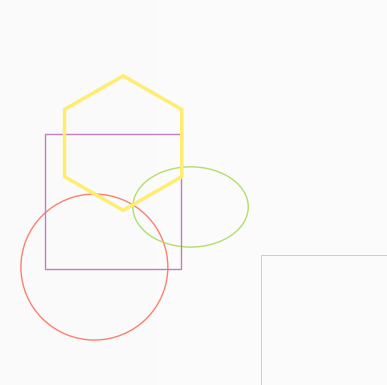[{"shape": "square", "thickness": 0.5, "radius": 0.86, "center": [0.845, 0.167]}, {"shape": "circle", "thickness": 1, "radius": 0.95, "center": [0.244, 0.306]}, {"shape": "oval", "thickness": 1, "radius": 0.74, "center": [0.492, 0.462]}, {"shape": "square", "thickness": 1, "radius": 0.88, "center": [0.293, 0.476]}, {"shape": "hexagon", "thickness": 2.5, "radius": 0.87, "center": [0.318, 0.628]}]